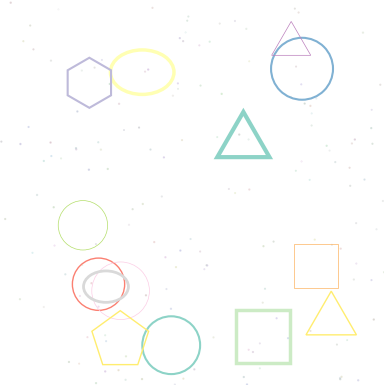[{"shape": "triangle", "thickness": 3, "radius": 0.39, "center": [0.632, 0.631]}, {"shape": "circle", "thickness": 1.5, "radius": 0.38, "center": [0.445, 0.103]}, {"shape": "oval", "thickness": 2.5, "radius": 0.41, "center": [0.369, 0.813]}, {"shape": "hexagon", "thickness": 1.5, "radius": 0.33, "center": [0.232, 0.785]}, {"shape": "circle", "thickness": 1, "radius": 0.34, "center": [0.256, 0.262]}, {"shape": "circle", "thickness": 1.5, "radius": 0.4, "center": [0.785, 0.821]}, {"shape": "square", "thickness": 0.5, "radius": 0.29, "center": [0.821, 0.309]}, {"shape": "circle", "thickness": 0.5, "radius": 0.32, "center": [0.215, 0.415]}, {"shape": "circle", "thickness": 0.5, "radius": 0.37, "center": [0.313, 0.245]}, {"shape": "oval", "thickness": 2, "radius": 0.29, "center": [0.275, 0.255]}, {"shape": "triangle", "thickness": 0.5, "radius": 0.29, "center": [0.756, 0.886]}, {"shape": "square", "thickness": 2.5, "radius": 0.35, "center": [0.683, 0.125]}, {"shape": "pentagon", "thickness": 1, "radius": 0.39, "center": [0.312, 0.116]}, {"shape": "triangle", "thickness": 1, "radius": 0.38, "center": [0.86, 0.168]}]